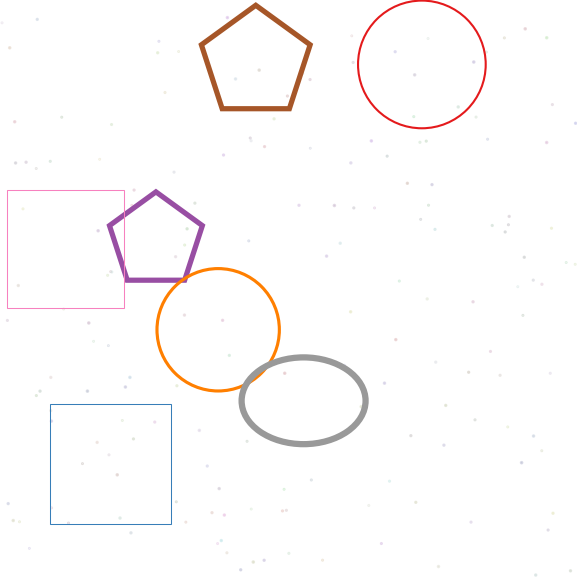[{"shape": "circle", "thickness": 1, "radius": 0.55, "center": [0.731, 0.888]}, {"shape": "square", "thickness": 0.5, "radius": 0.52, "center": [0.191, 0.195]}, {"shape": "pentagon", "thickness": 2.5, "radius": 0.42, "center": [0.27, 0.582]}, {"shape": "circle", "thickness": 1.5, "radius": 0.53, "center": [0.378, 0.428]}, {"shape": "pentagon", "thickness": 2.5, "radius": 0.49, "center": [0.443, 0.891]}, {"shape": "square", "thickness": 0.5, "radius": 0.51, "center": [0.113, 0.568]}, {"shape": "oval", "thickness": 3, "radius": 0.54, "center": [0.526, 0.305]}]